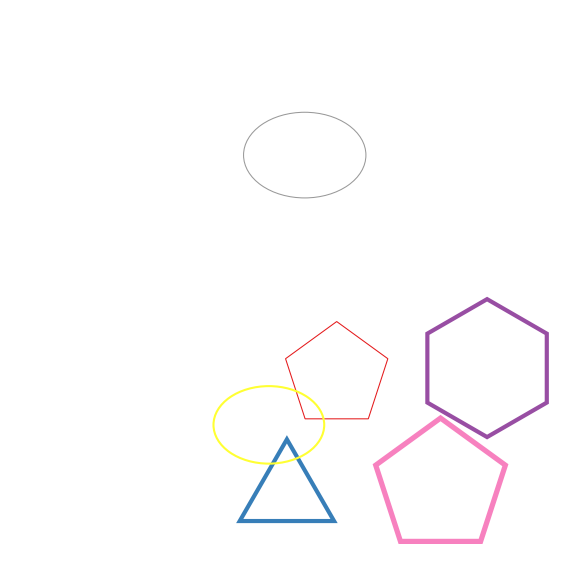[{"shape": "pentagon", "thickness": 0.5, "radius": 0.47, "center": [0.583, 0.349]}, {"shape": "triangle", "thickness": 2, "radius": 0.47, "center": [0.497, 0.144]}, {"shape": "hexagon", "thickness": 2, "radius": 0.6, "center": [0.843, 0.362]}, {"shape": "oval", "thickness": 1, "radius": 0.48, "center": [0.466, 0.263]}, {"shape": "pentagon", "thickness": 2.5, "radius": 0.59, "center": [0.763, 0.157]}, {"shape": "oval", "thickness": 0.5, "radius": 0.53, "center": [0.528, 0.731]}]